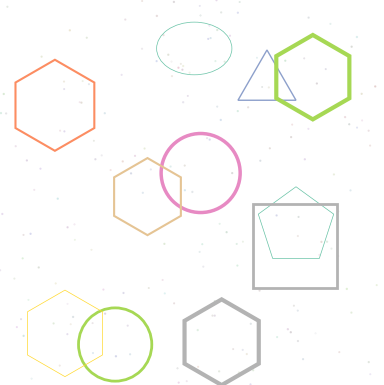[{"shape": "pentagon", "thickness": 0.5, "radius": 0.51, "center": [0.769, 0.412]}, {"shape": "oval", "thickness": 0.5, "radius": 0.49, "center": [0.505, 0.874]}, {"shape": "hexagon", "thickness": 1.5, "radius": 0.59, "center": [0.143, 0.727]}, {"shape": "triangle", "thickness": 1, "radius": 0.44, "center": [0.693, 0.783]}, {"shape": "circle", "thickness": 2.5, "radius": 0.51, "center": [0.521, 0.551]}, {"shape": "circle", "thickness": 2, "radius": 0.48, "center": [0.299, 0.105]}, {"shape": "hexagon", "thickness": 3, "radius": 0.55, "center": [0.813, 0.8]}, {"shape": "hexagon", "thickness": 0.5, "radius": 0.56, "center": [0.169, 0.134]}, {"shape": "hexagon", "thickness": 1.5, "radius": 0.5, "center": [0.383, 0.489]}, {"shape": "square", "thickness": 2, "radius": 0.54, "center": [0.765, 0.362]}, {"shape": "hexagon", "thickness": 3, "radius": 0.56, "center": [0.576, 0.111]}]